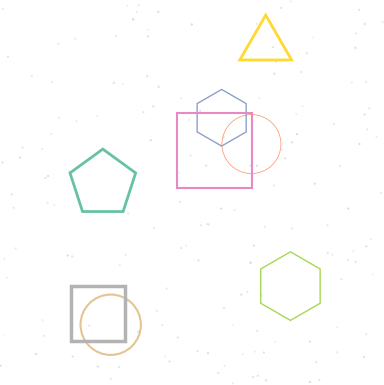[{"shape": "pentagon", "thickness": 2, "radius": 0.45, "center": [0.267, 0.523]}, {"shape": "circle", "thickness": 0.5, "radius": 0.38, "center": [0.653, 0.626]}, {"shape": "hexagon", "thickness": 1, "radius": 0.37, "center": [0.576, 0.694]}, {"shape": "square", "thickness": 1.5, "radius": 0.49, "center": [0.556, 0.61]}, {"shape": "hexagon", "thickness": 1, "radius": 0.45, "center": [0.754, 0.257]}, {"shape": "triangle", "thickness": 2, "radius": 0.39, "center": [0.69, 0.883]}, {"shape": "circle", "thickness": 1.5, "radius": 0.39, "center": [0.288, 0.156]}, {"shape": "square", "thickness": 2.5, "radius": 0.35, "center": [0.255, 0.186]}]